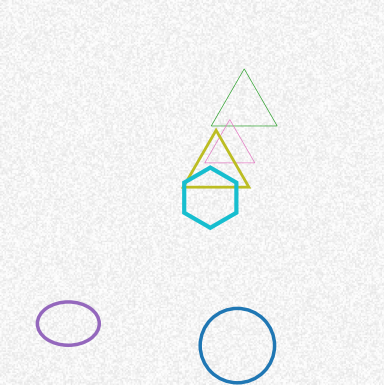[{"shape": "circle", "thickness": 2.5, "radius": 0.48, "center": [0.617, 0.102]}, {"shape": "triangle", "thickness": 0.5, "radius": 0.49, "center": [0.634, 0.722]}, {"shape": "oval", "thickness": 2.5, "radius": 0.4, "center": [0.177, 0.159]}, {"shape": "triangle", "thickness": 0.5, "radius": 0.38, "center": [0.597, 0.614]}, {"shape": "triangle", "thickness": 2, "radius": 0.49, "center": [0.561, 0.563]}, {"shape": "hexagon", "thickness": 3, "radius": 0.39, "center": [0.546, 0.487]}]